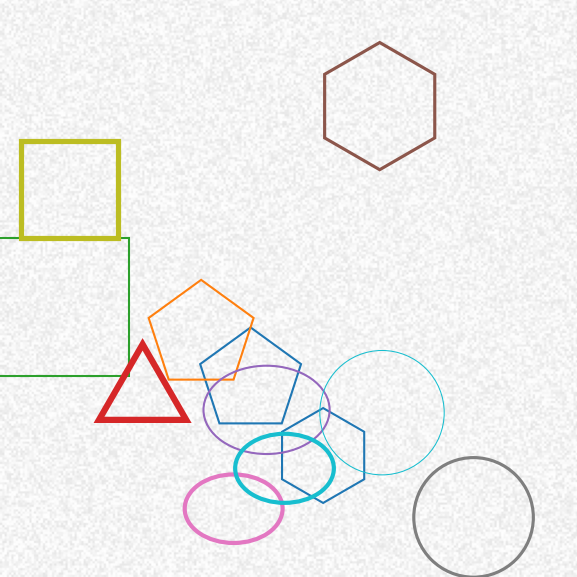[{"shape": "pentagon", "thickness": 1, "radius": 0.46, "center": [0.434, 0.34]}, {"shape": "hexagon", "thickness": 1, "radius": 0.41, "center": [0.56, 0.21]}, {"shape": "pentagon", "thickness": 1, "radius": 0.48, "center": [0.348, 0.419]}, {"shape": "square", "thickness": 1, "radius": 0.6, "center": [0.103, 0.467]}, {"shape": "triangle", "thickness": 3, "radius": 0.44, "center": [0.247, 0.316]}, {"shape": "oval", "thickness": 1, "radius": 0.55, "center": [0.462, 0.289]}, {"shape": "hexagon", "thickness": 1.5, "radius": 0.55, "center": [0.657, 0.815]}, {"shape": "oval", "thickness": 2, "radius": 0.42, "center": [0.405, 0.118]}, {"shape": "circle", "thickness": 1.5, "radius": 0.52, "center": [0.82, 0.103]}, {"shape": "square", "thickness": 2.5, "radius": 0.42, "center": [0.12, 0.671]}, {"shape": "oval", "thickness": 2, "radius": 0.43, "center": [0.493, 0.188]}, {"shape": "circle", "thickness": 0.5, "radius": 0.54, "center": [0.661, 0.285]}]